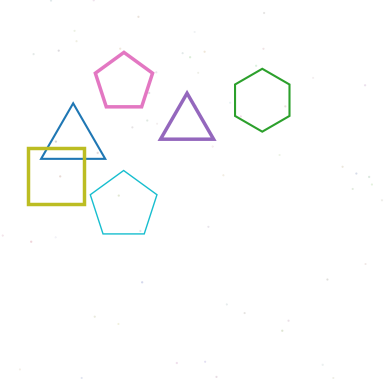[{"shape": "triangle", "thickness": 1.5, "radius": 0.48, "center": [0.19, 0.635]}, {"shape": "hexagon", "thickness": 1.5, "radius": 0.41, "center": [0.681, 0.74]}, {"shape": "triangle", "thickness": 2.5, "radius": 0.4, "center": [0.486, 0.678]}, {"shape": "pentagon", "thickness": 2.5, "radius": 0.39, "center": [0.322, 0.786]}, {"shape": "square", "thickness": 2.5, "radius": 0.36, "center": [0.147, 0.542]}, {"shape": "pentagon", "thickness": 1, "radius": 0.46, "center": [0.321, 0.466]}]